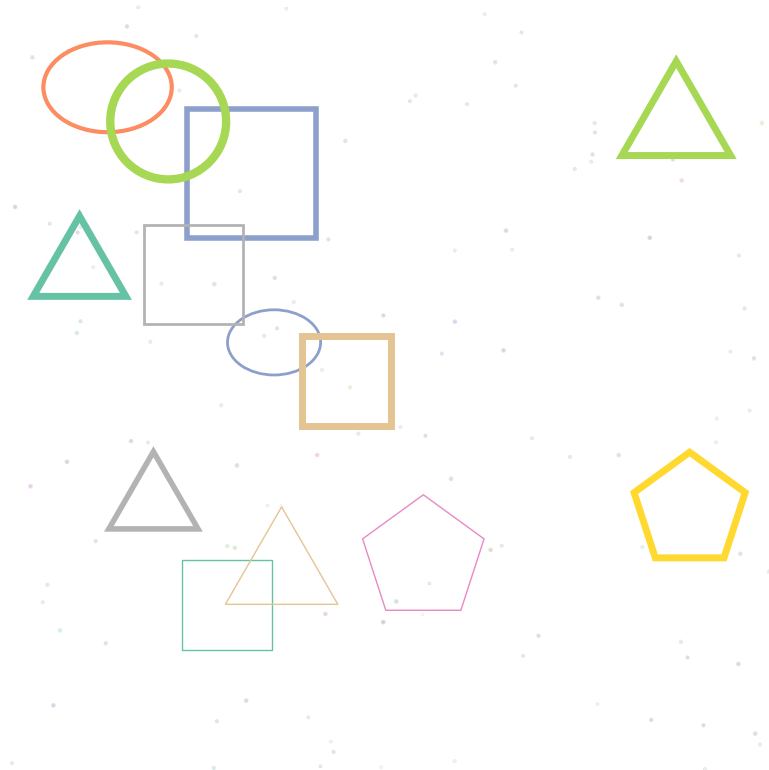[{"shape": "square", "thickness": 0.5, "radius": 0.29, "center": [0.295, 0.214]}, {"shape": "triangle", "thickness": 2.5, "radius": 0.35, "center": [0.103, 0.65]}, {"shape": "oval", "thickness": 1.5, "radius": 0.42, "center": [0.14, 0.887]}, {"shape": "square", "thickness": 2, "radius": 0.42, "center": [0.327, 0.775]}, {"shape": "oval", "thickness": 1, "radius": 0.3, "center": [0.356, 0.555]}, {"shape": "pentagon", "thickness": 0.5, "radius": 0.41, "center": [0.55, 0.275]}, {"shape": "triangle", "thickness": 2.5, "radius": 0.41, "center": [0.878, 0.839]}, {"shape": "circle", "thickness": 3, "radius": 0.38, "center": [0.218, 0.842]}, {"shape": "pentagon", "thickness": 2.5, "radius": 0.38, "center": [0.896, 0.337]}, {"shape": "triangle", "thickness": 0.5, "radius": 0.42, "center": [0.366, 0.257]}, {"shape": "square", "thickness": 2.5, "radius": 0.29, "center": [0.45, 0.506]}, {"shape": "triangle", "thickness": 2, "radius": 0.33, "center": [0.199, 0.347]}, {"shape": "square", "thickness": 1, "radius": 0.32, "center": [0.251, 0.643]}]